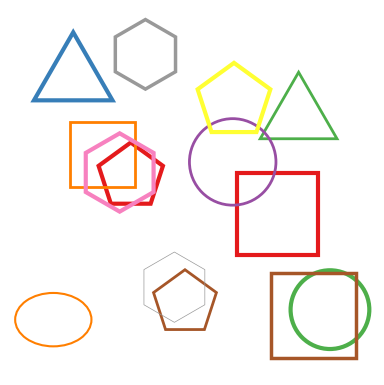[{"shape": "square", "thickness": 3, "radius": 0.53, "center": [0.721, 0.444]}, {"shape": "pentagon", "thickness": 3, "radius": 0.44, "center": [0.34, 0.542]}, {"shape": "triangle", "thickness": 3, "radius": 0.59, "center": [0.19, 0.798]}, {"shape": "circle", "thickness": 3, "radius": 0.51, "center": [0.857, 0.196]}, {"shape": "triangle", "thickness": 2, "radius": 0.58, "center": [0.776, 0.697]}, {"shape": "circle", "thickness": 2, "radius": 0.56, "center": [0.604, 0.579]}, {"shape": "oval", "thickness": 1.5, "radius": 0.5, "center": [0.138, 0.17]}, {"shape": "square", "thickness": 2, "radius": 0.42, "center": [0.266, 0.6]}, {"shape": "pentagon", "thickness": 3, "radius": 0.5, "center": [0.608, 0.737]}, {"shape": "square", "thickness": 2.5, "radius": 0.55, "center": [0.813, 0.18]}, {"shape": "pentagon", "thickness": 2, "radius": 0.43, "center": [0.48, 0.214]}, {"shape": "hexagon", "thickness": 3, "radius": 0.51, "center": [0.311, 0.552]}, {"shape": "hexagon", "thickness": 2.5, "radius": 0.45, "center": [0.378, 0.859]}, {"shape": "hexagon", "thickness": 0.5, "radius": 0.46, "center": [0.453, 0.254]}]